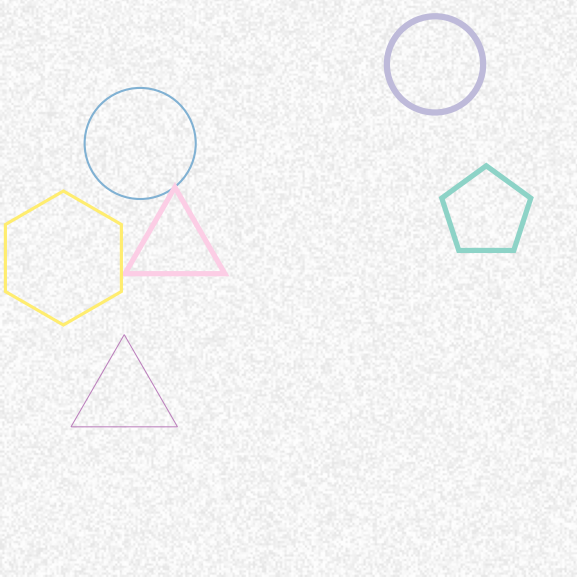[{"shape": "pentagon", "thickness": 2.5, "radius": 0.41, "center": [0.842, 0.631]}, {"shape": "circle", "thickness": 3, "radius": 0.42, "center": [0.753, 0.888]}, {"shape": "circle", "thickness": 1, "radius": 0.48, "center": [0.243, 0.751]}, {"shape": "triangle", "thickness": 2.5, "radius": 0.5, "center": [0.303, 0.575]}, {"shape": "triangle", "thickness": 0.5, "radius": 0.53, "center": [0.215, 0.313]}, {"shape": "hexagon", "thickness": 1.5, "radius": 0.58, "center": [0.11, 0.552]}]